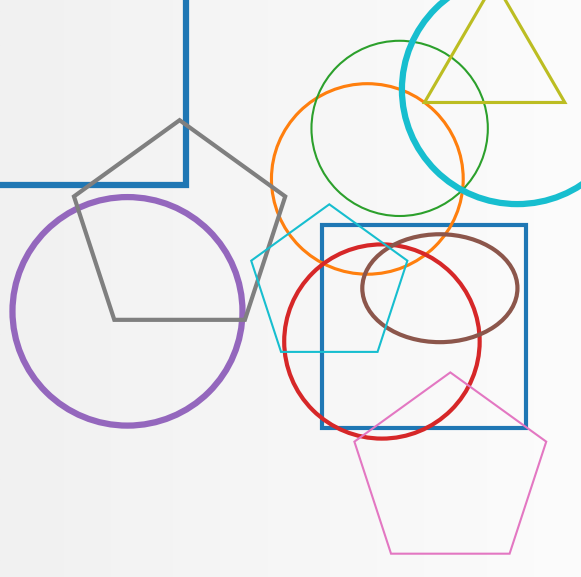[{"shape": "square", "thickness": 3, "radius": 0.86, "center": [0.148, 0.85]}, {"shape": "square", "thickness": 2, "radius": 0.88, "center": [0.73, 0.433]}, {"shape": "circle", "thickness": 1.5, "radius": 0.82, "center": [0.632, 0.689]}, {"shape": "circle", "thickness": 1, "radius": 0.76, "center": [0.688, 0.777]}, {"shape": "circle", "thickness": 2, "radius": 0.84, "center": [0.657, 0.408]}, {"shape": "circle", "thickness": 3, "radius": 0.99, "center": [0.219, 0.46]}, {"shape": "oval", "thickness": 2, "radius": 0.67, "center": [0.757, 0.5]}, {"shape": "pentagon", "thickness": 1, "radius": 0.87, "center": [0.775, 0.181]}, {"shape": "pentagon", "thickness": 2, "radius": 0.96, "center": [0.309, 0.6]}, {"shape": "triangle", "thickness": 1.5, "radius": 0.7, "center": [0.851, 0.891]}, {"shape": "circle", "thickness": 3, "radius": 0.99, "center": [0.89, 0.844]}, {"shape": "pentagon", "thickness": 1, "radius": 0.71, "center": [0.567, 0.504]}]